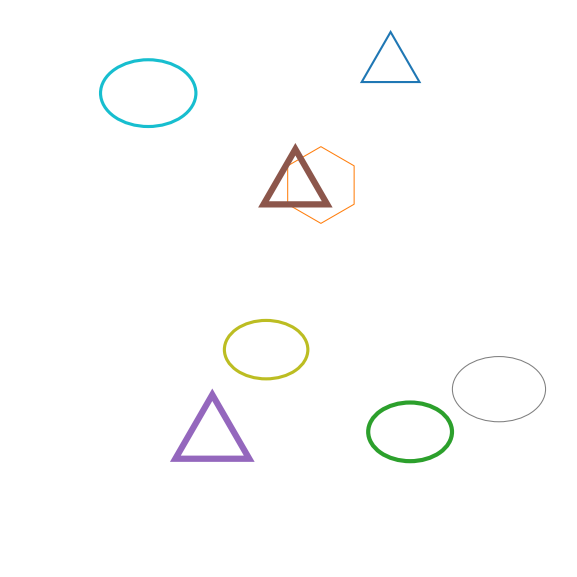[{"shape": "triangle", "thickness": 1, "radius": 0.29, "center": [0.676, 0.886]}, {"shape": "hexagon", "thickness": 0.5, "radius": 0.33, "center": [0.556, 0.679]}, {"shape": "oval", "thickness": 2, "radius": 0.36, "center": [0.71, 0.251]}, {"shape": "triangle", "thickness": 3, "radius": 0.37, "center": [0.368, 0.242]}, {"shape": "triangle", "thickness": 3, "radius": 0.32, "center": [0.511, 0.677]}, {"shape": "oval", "thickness": 0.5, "radius": 0.4, "center": [0.864, 0.325]}, {"shape": "oval", "thickness": 1.5, "radius": 0.36, "center": [0.461, 0.394]}, {"shape": "oval", "thickness": 1.5, "radius": 0.41, "center": [0.257, 0.838]}]